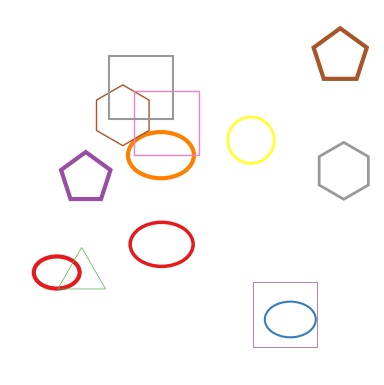[{"shape": "oval", "thickness": 2.5, "radius": 0.41, "center": [0.42, 0.365]}, {"shape": "oval", "thickness": 3, "radius": 0.3, "center": [0.147, 0.292]}, {"shape": "oval", "thickness": 1.5, "radius": 0.33, "center": [0.754, 0.17]}, {"shape": "triangle", "thickness": 0.5, "radius": 0.36, "center": [0.212, 0.285]}, {"shape": "square", "thickness": 0.5, "radius": 0.42, "center": [0.74, 0.183]}, {"shape": "pentagon", "thickness": 3, "radius": 0.34, "center": [0.223, 0.538]}, {"shape": "oval", "thickness": 3, "radius": 0.43, "center": [0.418, 0.597]}, {"shape": "circle", "thickness": 2, "radius": 0.3, "center": [0.652, 0.636]}, {"shape": "pentagon", "thickness": 3, "radius": 0.36, "center": [0.884, 0.854]}, {"shape": "hexagon", "thickness": 1, "radius": 0.39, "center": [0.319, 0.701]}, {"shape": "square", "thickness": 1, "radius": 0.42, "center": [0.432, 0.68]}, {"shape": "square", "thickness": 1.5, "radius": 0.41, "center": [0.367, 0.772]}, {"shape": "hexagon", "thickness": 2, "radius": 0.37, "center": [0.893, 0.556]}]